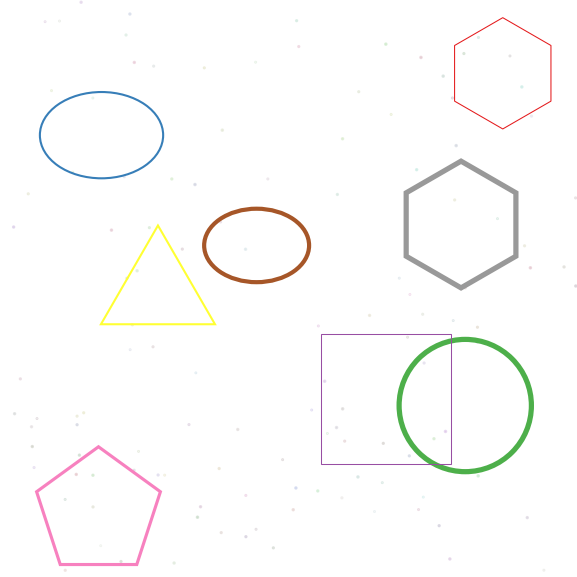[{"shape": "hexagon", "thickness": 0.5, "radius": 0.48, "center": [0.871, 0.872]}, {"shape": "oval", "thickness": 1, "radius": 0.53, "center": [0.176, 0.765]}, {"shape": "circle", "thickness": 2.5, "radius": 0.57, "center": [0.806, 0.297]}, {"shape": "square", "thickness": 0.5, "radius": 0.57, "center": [0.668, 0.308]}, {"shape": "triangle", "thickness": 1, "radius": 0.57, "center": [0.274, 0.495]}, {"shape": "oval", "thickness": 2, "radius": 0.45, "center": [0.444, 0.574]}, {"shape": "pentagon", "thickness": 1.5, "radius": 0.56, "center": [0.171, 0.113]}, {"shape": "hexagon", "thickness": 2.5, "radius": 0.55, "center": [0.798, 0.61]}]